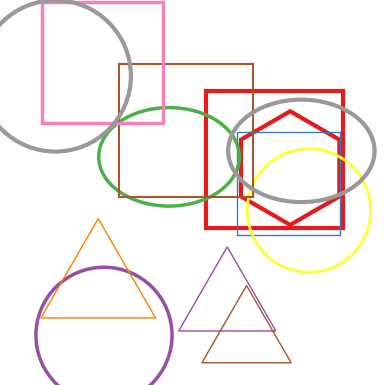[{"shape": "hexagon", "thickness": 3, "radius": 0.74, "center": [0.754, 0.563]}, {"shape": "square", "thickness": 3, "radius": 0.89, "center": [0.713, 0.587]}, {"shape": "square", "thickness": 1, "radius": 0.67, "center": [0.749, 0.524]}, {"shape": "oval", "thickness": 2.5, "radius": 0.91, "center": [0.439, 0.593]}, {"shape": "triangle", "thickness": 1, "radius": 0.73, "center": [0.59, 0.213]}, {"shape": "circle", "thickness": 2.5, "radius": 0.88, "center": [0.27, 0.129]}, {"shape": "triangle", "thickness": 1, "radius": 0.86, "center": [0.255, 0.26]}, {"shape": "circle", "thickness": 2, "radius": 0.8, "center": [0.803, 0.453]}, {"shape": "square", "thickness": 1.5, "radius": 0.87, "center": [0.483, 0.661]}, {"shape": "triangle", "thickness": 1, "radius": 0.67, "center": [0.64, 0.125]}, {"shape": "square", "thickness": 2.5, "radius": 0.79, "center": [0.267, 0.837]}, {"shape": "oval", "thickness": 3, "radius": 0.95, "center": [0.783, 0.608]}, {"shape": "circle", "thickness": 3, "radius": 0.98, "center": [0.144, 0.803]}]